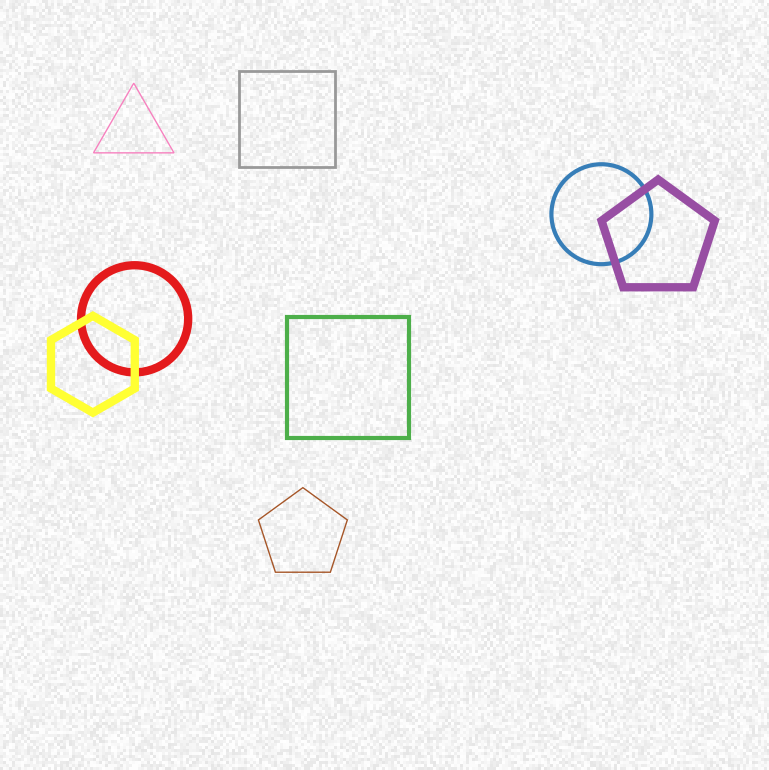[{"shape": "circle", "thickness": 3, "radius": 0.35, "center": [0.175, 0.586]}, {"shape": "circle", "thickness": 1.5, "radius": 0.32, "center": [0.781, 0.722]}, {"shape": "square", "thickness": 1.5, "radius": 0.39, "center": [0.452, 0.509]}, {"shape": "pentagon", "thickness": 3, "radius": 0.39, "center": [0.855, 0.689]}, {"shape": "hexagon", "thickness": 3, "radius": 0.31, "center": [0.121, 0.527]}, {"shape": "pentagon", "thickness": 0.5, "radius": 0.3, "center": [0.393, 0.306]}, {"shape": "triangle", "thickness": 0.5, "radius": 0.3, "center": [0.174, 0.832]}, {"shape": "square", "thickness": 1, "radius": 0.31, "center": [0.372, 0.845]}]